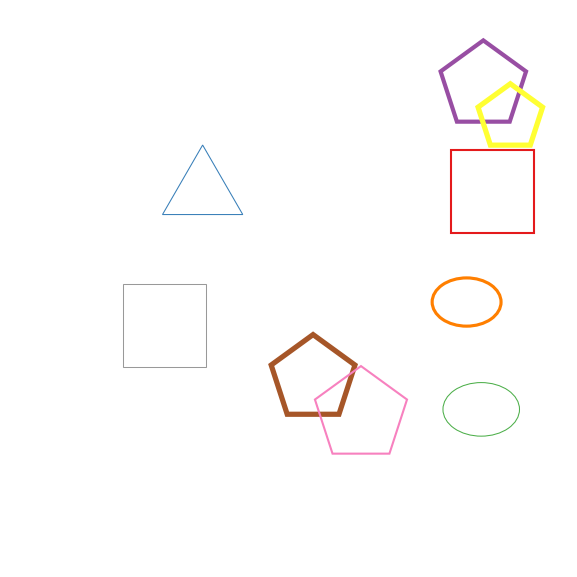[{"shape": "square", "thickness": 1, "radius": 0.36, "center": [0.853, 0.668]}, {"shape": "triangle", "thickness": 0.5, "radius": 0.4, "center": [0.351, 0.668]}, {"shape": "oval", "thickness": 0.5, "radius": 0.33, "center": [0.833, 0.29]}, {"shape": "pentagon", "thickness": 2, "radius": 0.39, "center": [0.837, 0.851]}, {"shape": "oval", "thickness": 1.5, "radius": 0.3, "center": [0.808, 0.476]}, {"shape": "pentagon", "thickness": 2.5, "radius": 0.29, "center": [0.884, 0.795]}, {"shape": "pentagon", "thickness": 2.5, "radius": 0.38, "center": [0.542, 0.343]}, {"shape": "pentagon", "thickness": 1, "radius": 0.42, "center": [0.625, 0.281]}, {"shape": "square", "thickness": 0.5, "radius": 0.36, "center": [0.285, 0.435]}]